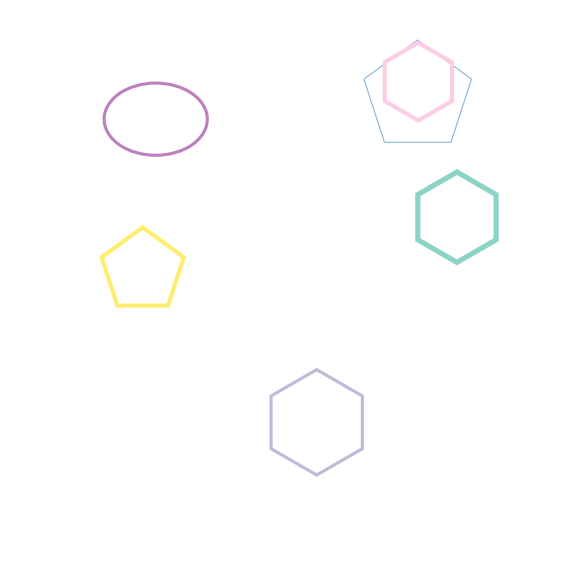[{"shape": "hexagon", "thickness": 2.5, "radius": 0.39, "center": [0.791, 0.623]}, {"shape": "hexagon", "thickness": 1.5, "radius": 0.46, "center": [0.548, 0.268]}, {"shape": "pentagon", "thickness": 0.5, "radius": 0.49, "center": [0.723, 0.832]}, {"shape": "hexagon", "thickness": 2, "radius": 0.34, "center": [0.724, 0.858]}, {"shape": "oval", "thickness": 1.5, "radius": 0.45, "center": [0.27, 0.793]}, {"shape": "pentagon", "thickness": 2, "radius": 0.37, "center": [0.247, 0.531]}]